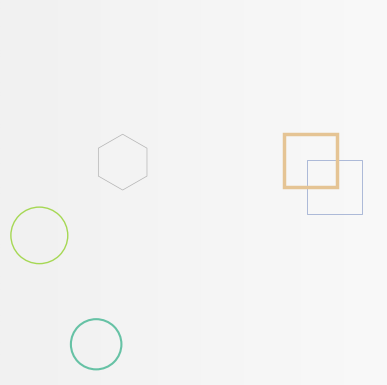[{"shape": "circle", "thickness": 1.5, "radius": 0.33, "center": [0.248, 0.106]}, {"shape": "square", "thickness": 0.5, "radius": 0.35, "center": [0.863, 0.513]}, {"shape": "circle", "thickness": 1, "radius": 0.37, "center": [0.101, 0.389]}, {"shape": "square", "thickness": 2.5, "radius": 0.34, "center": [0.801, 0.583]}, {"shape": "hexagon", "thickness": 0.5, "radius": 0.36, "center": [0.317, 0.579]}]